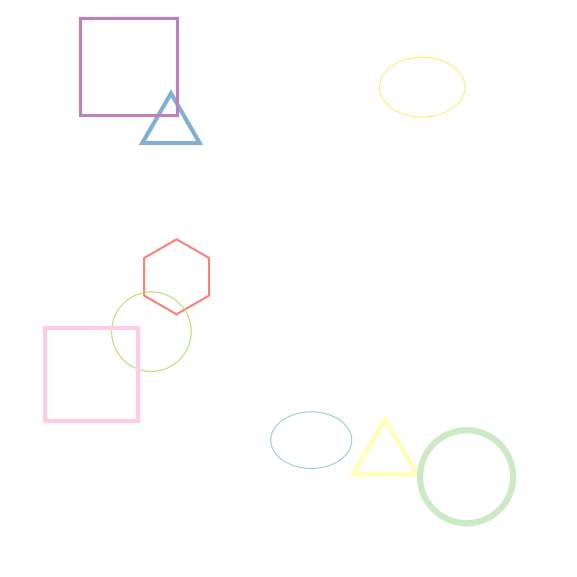[{"shape": "oval", "thickness": 0.5, "radius": 0.35, "center": [0.539, 0.237]}, {"shape": "triangle", "thickness": 2, "radius": 0.32, "center": [0.667, 0.21]}, {"shape": "hexagon", "thickness": 1, "radius": 0.32, "center": [0.306, 0.52]}, {"shape": "triangle", "thickness": 2, "radius": 0.29, "center": [0.296, 0.78]}, {"shape": "circle", "thickness": 0.5, "radius": 0.34, "center": [0.262, 0.425]}, {"shape": "square", "thickness": 2, "radius": 0.4, "center": [0.158, 0.351]}, {"shape": "square", "thickness": 1.5, "radius": 0.42, "center": [0.222, 0.884]}, {"shape": "circle", "thickness": 3, "radius": 0.4, "center": [0.808, 0.174]}, {"shape": "oval", "thickness": 0.5, "radius": 0.37, "center": [0.731, 0.848]}]